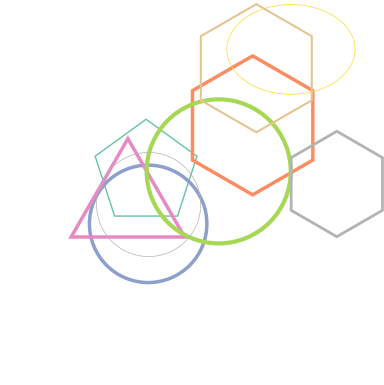[{"shape": "pentagon", "thickness": 1, "radius": 0.7, "center": [0.379, 0.551]}, {"shape": "hexagon", "thickness": 2.5, "radius": 0.9, "center": [0.656, 0.674]}, {"shape": "circle", "thickness": 2.5, "radius": 0.76, "center": [0.385, 0.419]}, {"shape": "triangle", "thickness": 2.5, "radius": 0.85, "center": [0.332, 0.47]}, {"shape": "circle", "thickness": 3, "radius": 0.94, "center": [0.568, 0.555]}, {"shape": "oval", "thickness": 0.5, "radius": 0.83, "center": [0.756, 0.872]}, {"shape": "hexagon", "thickness": 1.5, "radius": 0.83, "center": [0.666, 0.823]}, {"shape": "hexagon", "thickness": 2, "radius": 0.68, "center": [0.875, 0.522]}, {"shape": "circle", "thickness": 0.5, "radius": 0.68, "center": [0.386, 0.469]}]